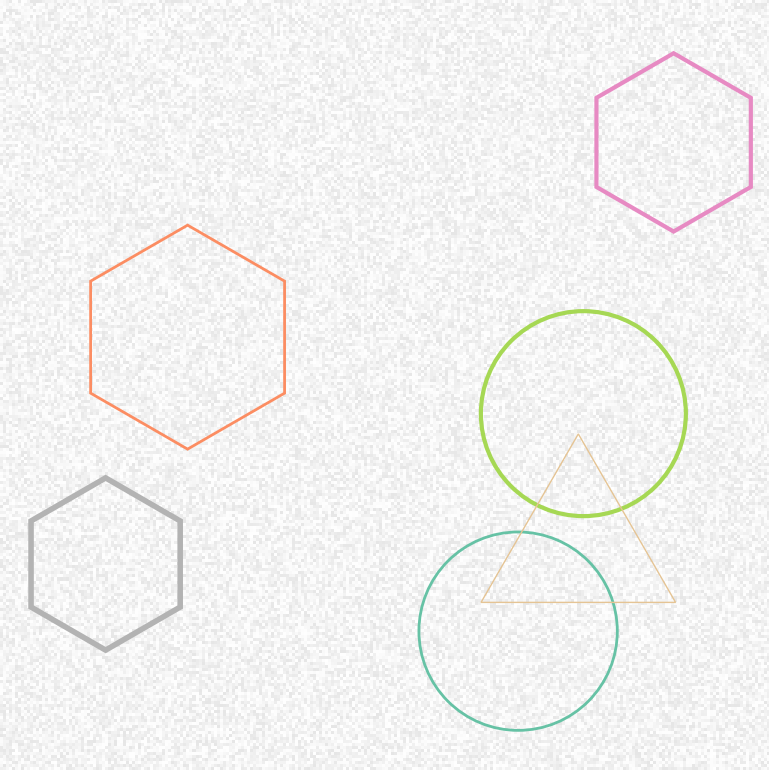[{"shape": "circle", "thickness": 1, "radius": 0.64, "center": [0.673, 0.18]}, {"shape": "hexagon", "thickness": 1, "radius": 0.73, "center": [0.244, 0.562]}, {"shape": "hexagon", "thickness": 1.5, "radius": 0.58, "center": [0.875, 0.815]}, {"shape": "circle", "thickness": 1.5, "radius": 0.67, "center": [0.758, 0.463]}, {"shape": "triangle", "thickness": 0.5, "radius": 0.73, "center": [0.751, 0.291]}, {"shape": "hexagon", "thickness": 2, "radius": 0.56, "center": [0.137, 0.268]}]